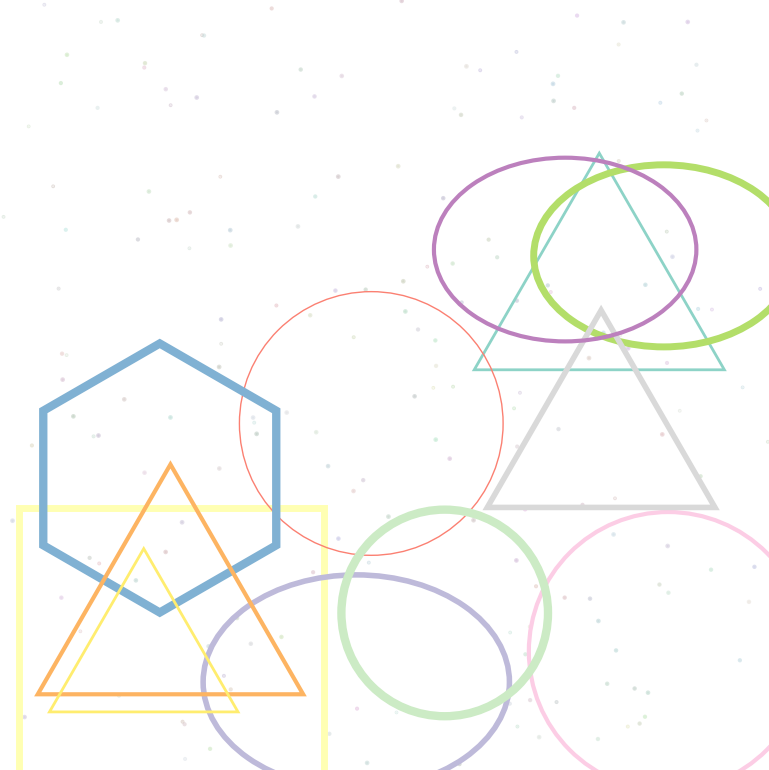[{"shape": "triangle", "thickness": 1, "radius": 0.94, "center": [0.778, 0.614]}, {"shape": "square", "thickness": 2.5, "radius": 0.99, "center": [0.223, 0.142]}, {"shape": "oval", "thickness": 2, "radius": 0.99, "center": [0.463, 0.114]}, {"shape": "circle", "thickness": 0.5, "radius": 0.86, "center": [0.482, 0.45]}, {"shape": "hexagon", "thickness": 3, "radius": 0.87, "center": [0.207, 0.379]}, {"shape": "triangle", "thickness": 1.5, "radius": 1.0, "center": [0.221, 0.198]}, {"shape": "oval", "thickness": 2.5, "radius": 0.84, "center": [0.862, 0.668]}, {"shape": "circle", "thickness": 1.5, "radius": 0.9, "center": [0.868, 0.154]}, {"shape": "triangle", "thickness": 2, "radius": 0.85, "center": [0.781, 0.426]}, {"shape": "oval", "thickness": 1.5, "radius": 0.85, "center": [0.734, 0.676]}, {"shape": "circle", "thickness": 3, "radius": 0.67, "center": [0.578, 0.204]}, {"shape": "triangle", "thickness": 1, "radius": 0.71, "center": [0.187, 0.146]}]